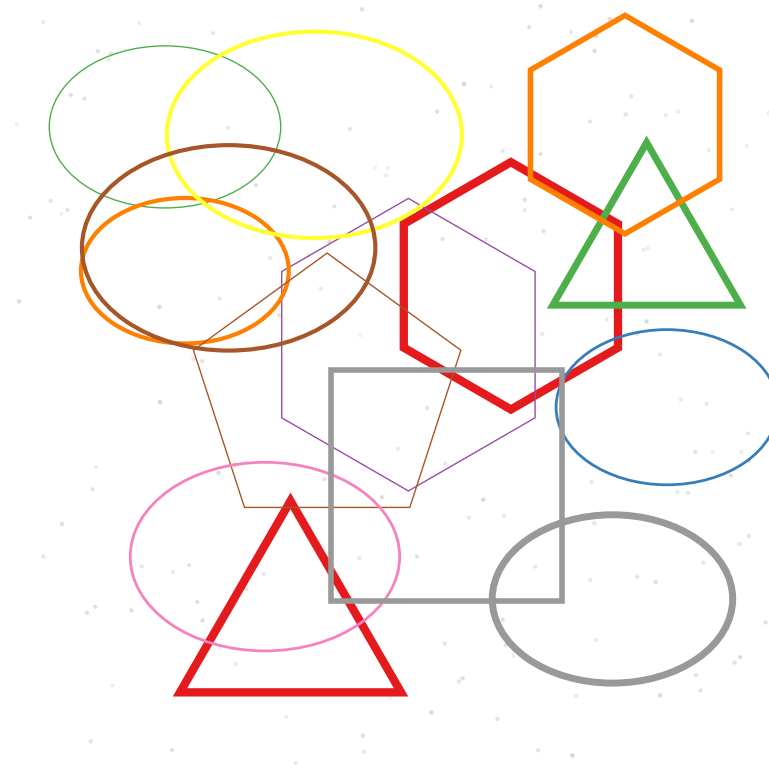[{"shape": "hexagon", "thickness": 3, "radius": 0.8, "center": [0.663, 0.629]}, {"shape": "triangle", "thickness": 3, "radius": 0.83, "center": [0.377, 0.184]}, {"shape": "oval", "thickness": 1, "radius": 0.72, "center": [0.866, 0.471]}, {"shape": "triangle", "thickness": 2.5, "radius": 0.7, "center": [0.84, 0.674]}, {"shape": "oval", "thickness": 0.5, "radius": 0.75, "center": [0.214, 0.835]}, {"shape": "hexagon", "thickness": 0.5, "radius": 0.95, "center": [0.53, 0.552]}, {"shape": "oval", "thickness": 1.5, "radius": 0.67, "center": [0.24, 0.648]}, {"shape": "hexagon", "thickness": 2, "radius": 0.71, "center": [0.812, 0.838]}, {"shape": "oval", "thickness": 1.5, "radius": 0.96, "center": [0.408, 0.825]}, {"shape": "pentagon", "thickness": 0.5, "radius": 0.91, "center": [0.425, 0.489]}, {"shape": "oval", "thickness": 1.5, "radius": 0.95, "center": [0.297, 0.678]}, {"shape": "oval", "thickness": 1, "radius": 0.87, "center": [0.344, 0.277]}, {"shape": "oval", "thickness": 2.5, "radius": 0.78, "center": [0.795, 0.222]}, {"shape": "square", "thickness": 2, "radius": 0.75, "center": [0.58, 0.37]}]